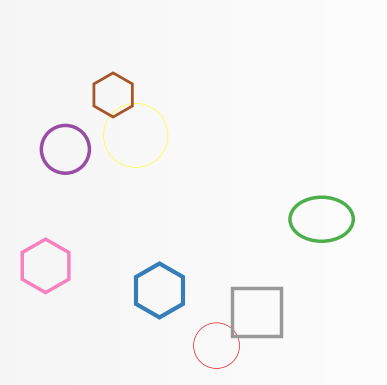[{"shape": "circle", "thickness": 0.5, "radius": 0.3, "center": [0.559, 0.102]}, {"shape": "hexagon", "thickness": 3, "radius": 0.35, "center": [0.412, 0.246]}, {"shape": "oval", "thickness": 2.5, "radius": 0.41, "center": [0.83, 0.431]}, {"shape": "circle", "thickness": 2.5, "radius": 0.31, "center": [0.169, 0.612]}, {"shape": "circle", "thickness": 0.5, "radius": 0.42, "center": [0.35, 0.648]}, {"shape": "hexagon", "thickness": 2, "radius": 0.29, "center": [0.292, 0.753]}, {"shape": "hexagon", "thickness": 2.5, "radius": 0.35, "center": [0.118, 0.309]}, {"shape": "square", "thickness": 2.5, "radius": 0.31, "center": [0.663, 0.189]}]